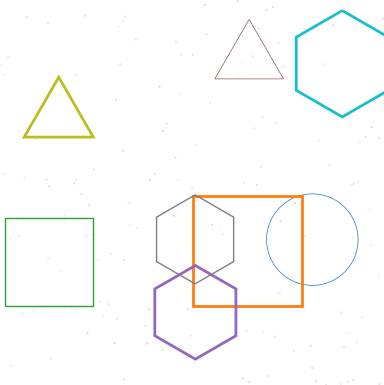[{"shape": "circle", "thickness": 0.5, "radius": 0.59, "center": [0.811, 0.378]}, {"shape": "square", "thickness": 2, "radius": 0.71, "center": [0.643, 0.348]}, {"shape": "square", "thickness": 1, "radius": 0.57, "center": [0.127, 0.32]}, {"shape": "hexagon", "thickness": 2, "radius": 0.61, "center": [0.507, 0.189]}, {"shape": "triangle", "thickness": 0.5, "radius": 0.52, "center": [0.647, 0.847]}, {"shape": "hexagon", "thickness": 1, "radius": 0.58, "center": [0.507, 0.378]}, {"shape": "triangle", "thickness": 2, "radius": 0.52, "center": [0.153, 0.696]}, {"shape": "hexagon", "thickness": 2, "radius": 0.69, "center": [0.889, 0.834]}]